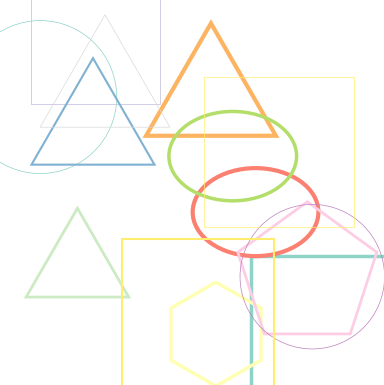[{"shape": "circle", "thickness": 0.5, "radius": 0.99, "center": [0.104, 0.748]}, {"shape": "square", "thickness": 2.5, "radius": 0.98, "center": [0.847, 0.138]}, {"shape": "hexagon", "thickness": 2.5, "radius": 0.68, "center": [0.561, 0.132]}, {"shape": "square", "thickness": 0.5, "radius": 0.84, "center": [0.249, 0.897]}, {"shape": "oval", "thickness": 3, "radius": 0.82, "center": [0.664, 0.449]}, {"shape": "triangle", "thickness": 1.5, "radius": 0.92, "center": [0.242, 0.665]}, {"shape": "triangle", "thickness": 3, "radius": 0.97, "center": [0.548, 0.745]}, {"shape": "oval", "thickness": 2.5, "radius": 0.83, "center": [0.605, 0.594]}, {"shape": "pentagon", "thickness": 2, "radius": 0.95, "center": [0.798, 0.286]}, {"shape": "triangle", "thickness": 0.5, "radius": 0.97, "center": [0.273, 0.767]}, {"shape": "circle", "thickness": 0.5, "radius": 0.94, "center": [0.811, 0.281]}, {"shape": "triangle", "thickness": 2, "radius": 0.77, "center": [0.201, 0.305]}, {"shape": "square", "thickness": 0.5, "radius": 0.97, "center": [0.725, 0.606]}, {"shape": "square", "thickness": 1.5, "radius": 0.99, "center": [0.515, 0.18]}]